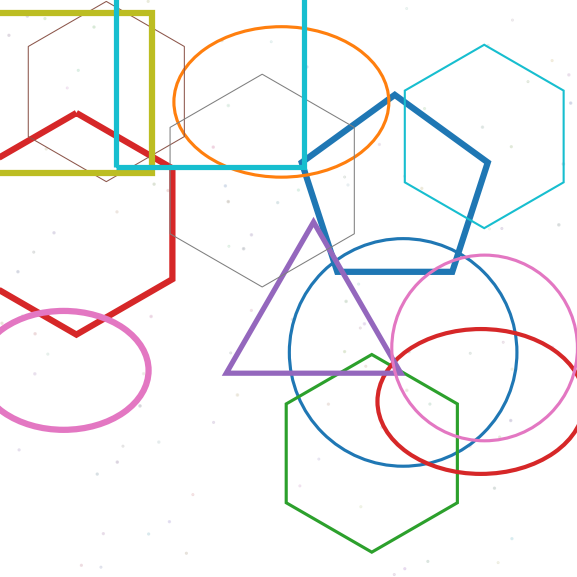[{"shape": "pentagon", "thickness": 3, "radius": 0.85, "center": [0.684, 0.665]}, {"shape": "circle", "thickness": 1.5, "radius": 0.99, "center": [0.698, 0.389]}, {"shape": "oval", "thickness": 1.5, "radius": 0.93, "center": [0.487, 0.823]}, {"shape": "hexagon", "thickness": 1.5, "radius": 0.86, "center": [0.644, 0.214]}, {"shape": "hexagon", "thickness": 3, "radius": 0.96, "center": [0.132, 0.612]}, {"shape": "oval", "thickness": 2, "radius": 0.9, "center": [0.833, 0.304]}, {"shape": "triangle", "thickness": 2.5, "radius": 0.87, "center": [0.543, 0.44]}, {"shape": "hexagon", "thickness": 0.5, "radius": 0.78, "center": [0.184, 0.841]}, {"shape": "circle", "thickness": 1.5, "radius": 0.8, "center": [0.839, 0.397]}, {"shape": "oval", "thickness": 3, "radius": 0.74, "center": [0.11, 0.358]}, {"shape": "hexagon", "thickness": 0.5, "radius": 0.92, "center": [0.454, 0.686]}, {"shape": "square", "thickness": 3, "radius": 0.69, "center": [0.125, 0.838]}, {"shape": "square", "thickness": 2.5, "radius": 0.81, "center": [0.364, 0.872]}, {"shape": "hexagon", "thickness": 1, "radius": 0.79, "center": [0.838, 0.763]}]